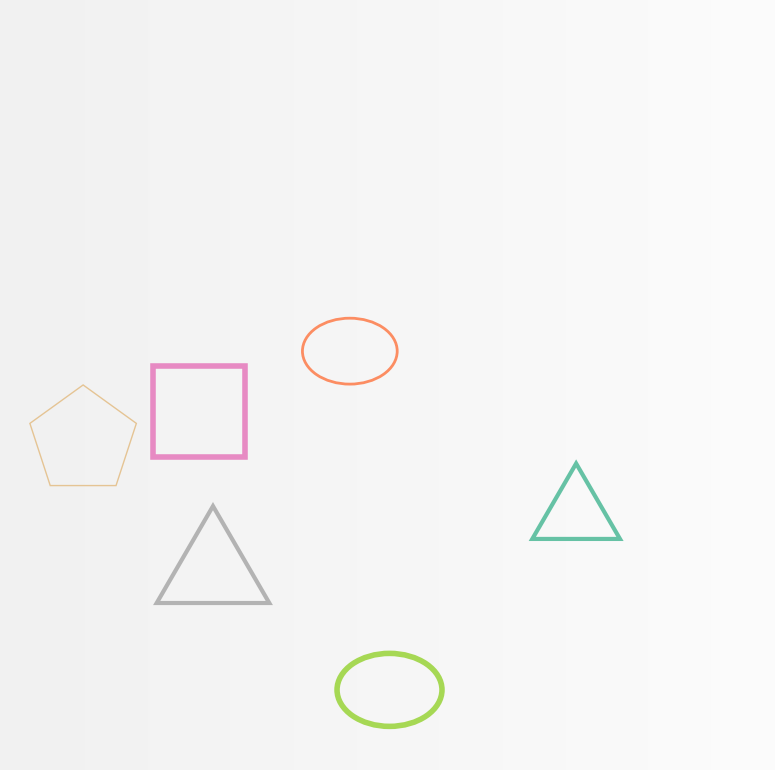[{"shape": "triangle", "thickness": 1.5, "radius": 0.33, "center": [0.743, 0.333]}, {"shape": "oval", "thickness": 1, "radius": 0.31, "center": [0.451, 0.544]}, {"shape": "square", "thickness": 2, "radius": 0.3, "center": [0.257, 0.466]}, {"shape": "oval", "thickness": 2, "radius": 0.34, "center": [0.503, 0.104]}, {"shape": "pentagon", "thickness": 0.5, "radius": 0.36, "center": [0.107, 0.428]}, {"shape": "triangle", "thickness": 1.5, "radius": 0.42, "center": [0.275, 0.259]}]